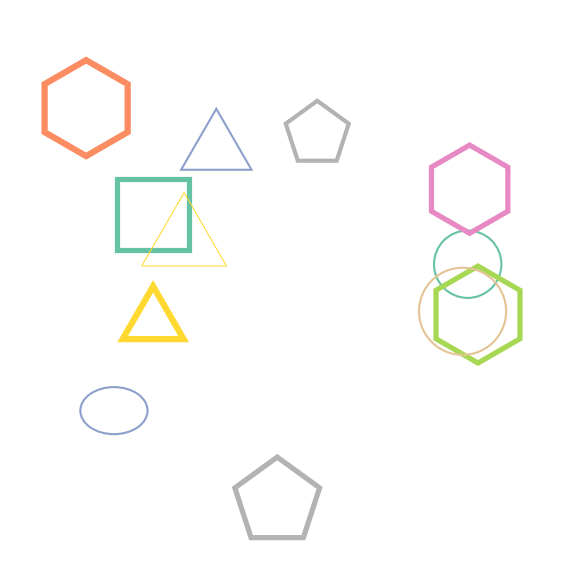[{"shape": "square", "thickness": 2.5, "radius": 0.31, "center": [0.265, 0.628]}, {"shape": "circle", "thickness": 1, "radius": 0.29, "center": [0.81, 0.542]}, {"shape": "hexagon", "thickness": 3, "radius": 0.42, "center": [0.149, 0.812]}, {"shape": "oval", "thickness": 1, "radius": 0.29, "center": [0.197, 0.288]}, {"shape": "triangle", "thickness": 1, "radius": 0.35, "center": [0.375, 0.74]}, {"shape": "hexagon", "thickness": 2.5, "radius": 0.38, "center": [0.813, 0.672]}, {"shape": "hexagon", "thickness": 2.5, "radius": 0.42, "center": [0.828, 0.454]}, {"shape": "triangle", "thickness": 3, "radius": 0.3, "center": [0.265, 0.442]}, {"shape": "triangle", "thickness": 0.5, "radius": 0.42, "center": [0.319, 0.581]}, {"shape": "circle", "thickness": 1, "radius": 0.38, "center": [0.801, 0.46]}, {"shape": "pentagon", "thickness": 2, "radius": 0.29, "center": [0.549, 0.767]}, {"shape": "pentagon", "thickness": 2.5, "radius": 0.39, "center": [0.48, 0.131]}]